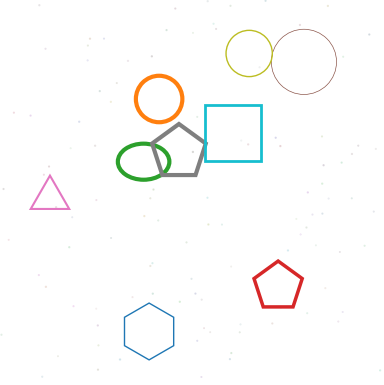[{"shape": "hexagon", "thickness": 1, "radius": 0.37, "center": [0.387, 0.139]}, {"shape": "circle", "thickness": 3, "radius": 0.3, "center": [0.413, 0.743]}, {"shape": "oval", "thickness": 3, "radius": 0.33, "center": [0.373, 0.58]}, {"shape": "pentagon", "thickness": 2.5, "radius": 0.33, "center": [0.722, 0.256]}, {"shape": "circle", "thickness": 0.5, "radius": 0.42, "center": [0.789, 0.839]}, {"shape": "triangle", "thickness": 1.5, "radius": 0.29, "center": [0.13, 0.486]}, {"shape": "pentagon", "thickness": 3, "radius": 0.37, "center": [0.465, 0.605]}, {"shape": "circle", "thickness": 1, "radius": 0.3, "center": [0.647, 0.861]}, {"shape": "square", "thickness": 2, "radius": 0.36, "center": [0.604, 0.655]}]